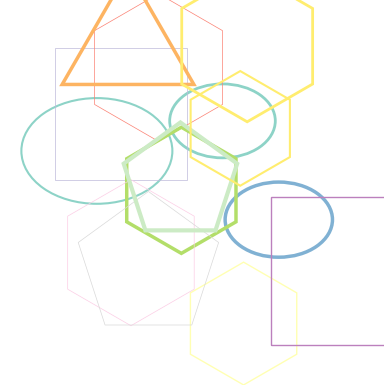[{"shape": "oval", "thickness": 1.5, "radius": 0.98, "center": [0.252, 0.608]}, {"shape": "oval", "thickness": 2, "radius": 0.69, "center": [0.578, 0.686]}, {"shape": "hexagon", "thickness": 1, "radius": 0.8, "center": [0.633, 0.16]}, {"shape": "square", "thickness": 0.5, "radius": 0.86, "center": [0.313, 0.703]}, {"shape": "hexagon", "thickness": 0.5, "radius": 0.96, "center": [0.412, 0.825]}, {"shape": "oval", "thickness": 2.5, "radius": 0.7, "center": [0.724, 0.43]}, {"shape": "triangle", "thickness": 2.5, "radius": 0.99, "center": [0.332, 0.879]}, {"shape": "hexagon", "thickness": 2.5, "radius": 0.82, "center": [0.471, 0.506]}, {"shape": "hexagon", "thickness": 0.5, "radius": 0.95, "center": [0.34, 0.344]}, {"shape": "pentagon", "thickness": 0.5, "radius": 0.96, "center": [0.386, 0.311]}, {"shape": "square", "thickness": 1, "radius": 0.96, "center": [0.897, 0.296]}, {"shape": "pentagon", "thickness": 3, "radius": 0.77, "center": [0.469, 0.527]}, {"shape": "hexagon", "thickness": 2, "radius": 0.98, "center": [0.642, 0.88]}, {"shape": "hexagon", "thickness": 1.5, "radius": 0.74, "center": [0.624, 0.667]}]